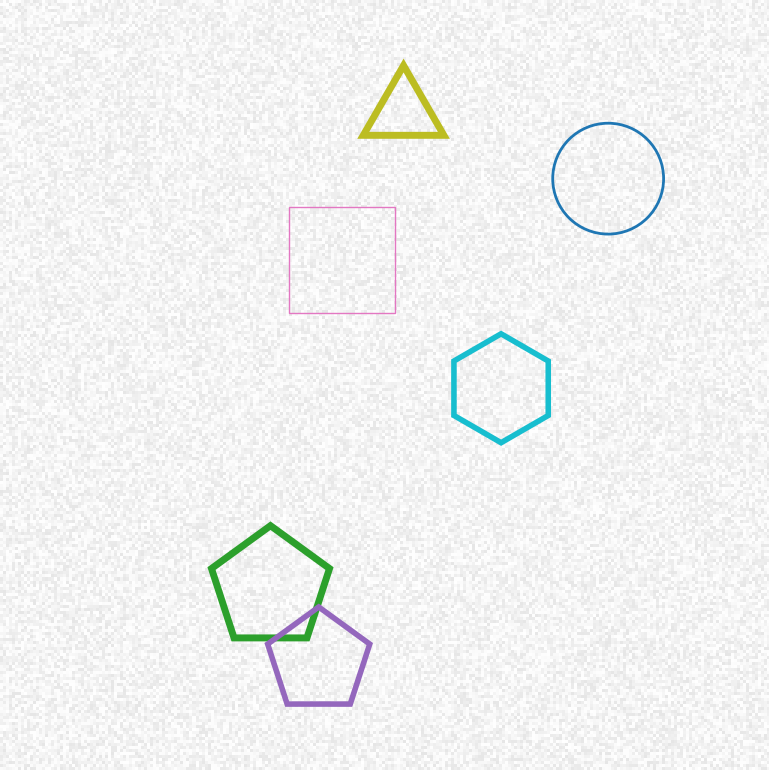[{"shape": "circle", "thickness": 1, "radius": 0.36, "center": [0.79, 0.768]}, {"shape": "pentagon", "thickness": 2.5, "radius": 0.4, "center": [0.351, 0.237]}, {"shape": "pentagon", "thickness": 2, "radius": 0.35, "center": [0.414, 0.142]}, {"shape": "square", "thickness": 0.5, "radius": 0.34, "center": [0.444, 0.662]}, {"shape": "triangle", "thickness": 2.5, "radius": 0.3, "center": [0.524, 0.854]}, {"shape": "hexagon", "thickness": 2, "radius": 0.35, "center": [0.651, 0.496]}]